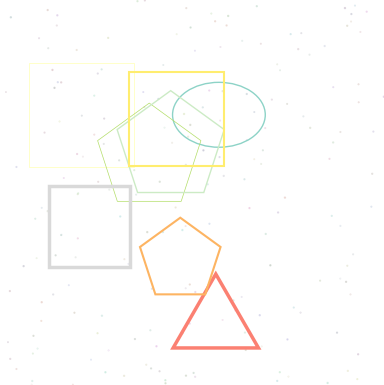[{"shape": "oval", "thickness": 1, "radius": 0.6, "center": [0.569, 0.702]}, {"shape": "square", "thickness": 0.5, "radius": 0.68, "center": [0.211, 0.702]}, {"shape": "triangle", "thickness": 2.5, "radius": 0.64, "center": [0.56, 0.16]}, {"shape": "pentagon", "thickness": 1.5, "radius": 0.55, "center": [0.468, 0.324]}, {"shape": "pentagon", "thickness": 0.5, "radius": 0.71, "center": [0.388, 0.591]}, {"shape": "square", "thickness": 2.5, "radius": 0.53, "center": [0.233, 0.413]}, {"shape": "pentagon", "thickness": 1, "radius": 0.73, "center": [0.443, 0.618]}, {"shape": "square", "thickness": 1.5, "radius": 0.61, "center": [0.458, 0.691]}]